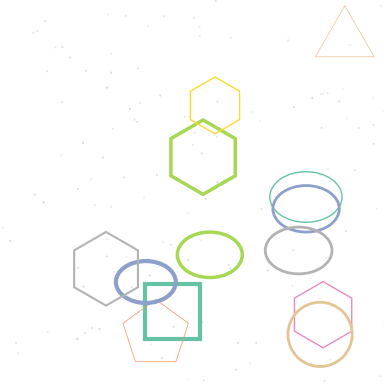[{"shape": "oval", "thickness": 1, "radius": 0.47, "center": [0.795, 0.488]}, {"shape": "square", "thickness": 3, "radius": 0.36, "center": [0.449, 0.191]}, {"shape": "pentagon", "thickness": 0.5, "radius": 0.45, "center": [0.404, 0.133]}, {"shape": "oval", "thickness": 2, "radius": 0.43, "center": [0.795, 0.458]}, {"shape": "oval", "thickness": 3, "radius": 0.39, "center": [0.379, 0.267]}, {"shape": "hexagon", "thickness": 1, "radius": 0.43, "center": [0.839, 0.183]}, {"shape": "oval", "thickness": 2.5, "radius": 0.42, "center": [0.545, 0.338]}, {"shape": "hexagon", "thickness": 2.5, "radius": 0.48, "center": [0.527, 0.592]}, {"shape": "hexagon", "thickness": 1, "radius": 0.37, "center": [0.558, 0.726]}, {"shape": "circle", "thickness": 2, "radius": 0.42, "center": [0.831, 0.131]}, {"shape": "triangle", "thickness": 0.5, "radius": 0.44, "center": [0.896, 0.897]}, {"shape": "oval", "thickness": 2, "radius": 0.43, "center": [0.776, 0.349]}, {"shape": "hexagon", "thickness": 1.5, "radius": 0.48, "center": [0.275, 0.302]}]